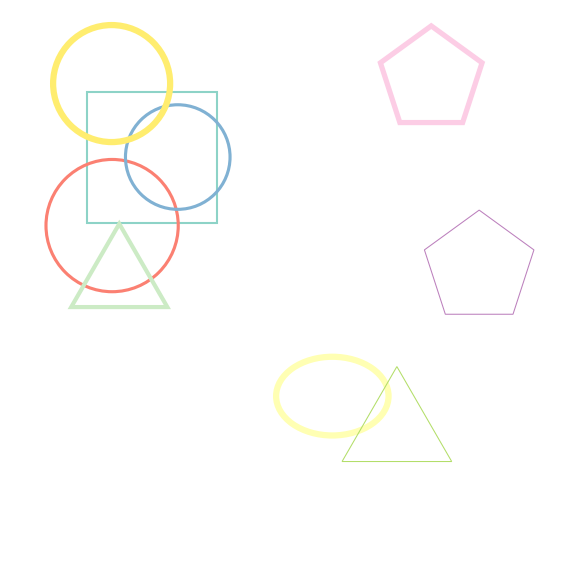[{"shape": "square", "thickness": 1, "radius": 0.56, "center": [0.264, 0.726]}, {"shape": "oval", "thickness": 3, "radius": 0.49, "center": [0.575, 0.313]}, {"shape": "circle", "thickness": 1.5, "radius": 0.57, "center": [0.194, 0.609]}, {"shape": "circle", "thickness": 1.5, "radius": 0.45, "center": [0.308, 0.727]}, {"shape": "triangle", "thickness": 0.5, "radius": 0.55, "center": [0.687, 0.255]}, {"shape": "pentagon", "thickness": 2.5, "radius": 0.46, "center": [0.747, 0.862]}, {"shape": "pentagon", "thickness": 0.5, "radius": 0.5, "center": [0.83, 0.536]}, {"shape": "triangle", "thickness": 2, "radius": 0.48, "center": [0.207, 0.515]}, {"shape": "circle", "thickness": 3, "radius": 0.51, "center": [0.193, 0.854]}]